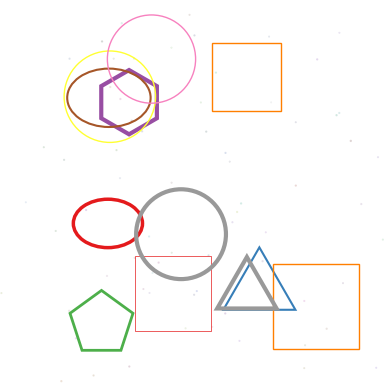[{"shape": "oval", "thickness": 2.5, "radius": 0.45, "center": [0.28, 0.42]}, {"shape": "square", "thickness": 0.5, "radius": 0.49, "center": [0.449, 0.238]}, {"shape": "triangle", "thickness": 1.5, "radius": 0.54, "center": [0.674, 0.249]}, {"shape": "pentagon", "thickness": 2, "radius": 0.43, "center": [0.264, 0.16]}, {"shape": "hexagon", "thickness": 3, "radius": 0.42, "center": [0.335, 0.735]}, {"shape": "square", "thickness": 1, "radius": 0.44, "center": [0.64, 0.801]}, {"shape": "square", "thickness": 1, "radius": 0.55, "center": [0.821, 0.203]}, {"shape": "circle", "thickness": 1, "radius": 0.59, "center": [0.285, 0.749]}, {"shape": "oval", "thickness": 1.5, "radius": 0.54, "center": [0.283, 0.746]}, {"shape": "circle", "thickness": 1, "radius": 0.57, "center": [0.393, 0.847]}, {"shape": "triangle", "thickness": 3, "radius": 0.45, "center": [0.641, 0.243]}, {"shape": "circle", "thickness": 3, "radius": 0.58, "center": [0.47, 0.392]}]